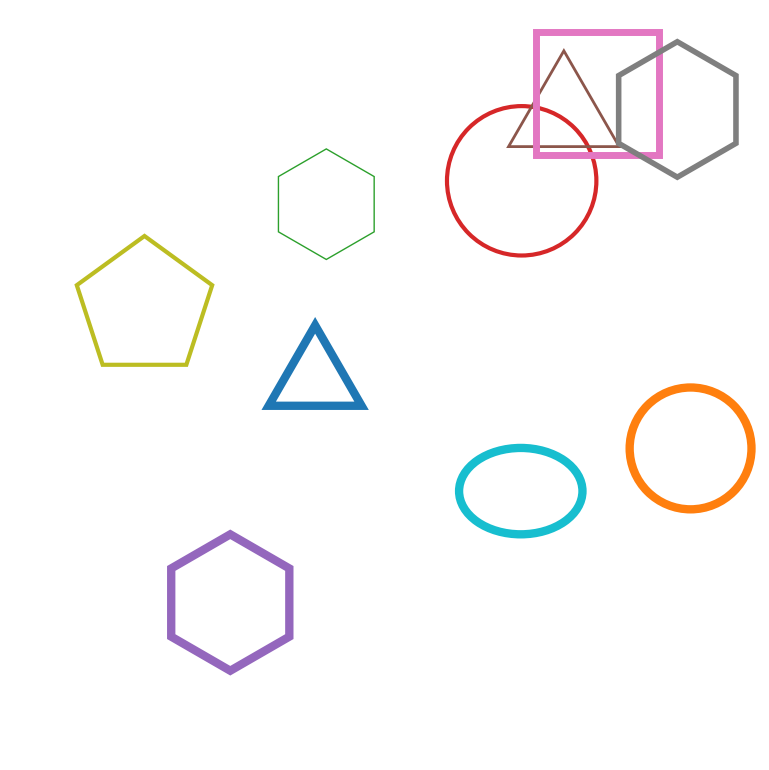[{"shape": "triangle", "thickness": 3, "radius": 0.35, "center": [0.409, 0.508]}, {"shape": "circle", "thickness": 3, "radius": 0.4, "center": [0.897, 0.418]}, {"shape": "hexagon", "thickness": 0.5, "radius": 0.36, "center": [0.424, 0.735]}, {"shape": "circle", "thickness": 1.5, "radius": 0.49, "center": [0.677, 0.765]}, {"shape": "hexagon", "thickness": 3, "radius": 0.44, "center": [0.299, 0.217]}, {"shape": "triangle", "thickness": 1, "radius": 0.41, "center": [0.732, 0.851]}, {"shape": "square", "thickness": 2.5, "radius": 0.4, "center": [0.776, 0.878]}, {"shape": "hexagon", "thickness": 2, "radius": 0.44, "center": [0.88, 0.858]}, {"shape": "pentagon", "thickness": 1.5, "radius": 0.46, "center": [0.188, 0.601]}, {"shape": "oval", "thickness": 3, "radius": 0.4, "center": [0.676, 0.362]}]